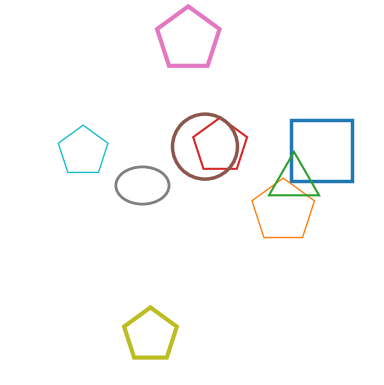[{"shape": "square", "thickness": 2.5, "radius": 0.4, "center": [0.836, 0.61]}, {"shape": "pentagon", "thickness": 1, "radius": 0.43, "center": [0.736, 0.452]}, {"shape": "triangle", "thickness": 1.5, "radius": 0.38, "center": [0.764, 0.53]}, {"shape": "pentagon", "thickness": 1.5, "radius": 0.37, "center": [0.572, 0.621]}, {"shape": "circle", "thickness": 2.5, "radius": 0.42, "center": [0.532, 0.619]}, {"shape": "pentagon", "thickness": 3, "radius": 0.43, "center": [0.489, 0.898]}, {"shape": "oval", "thickness": 2, "radius": 0.35, "center": [0.37, 0.518]}, {"shape": "pentagon", "thickness": 3, "radius": 0.36, "center": [0.391, 0.129]}, {"shape": "pentagon", "thickness": 1, "radius": 0.34, "center": [0.216, 0.607]}]